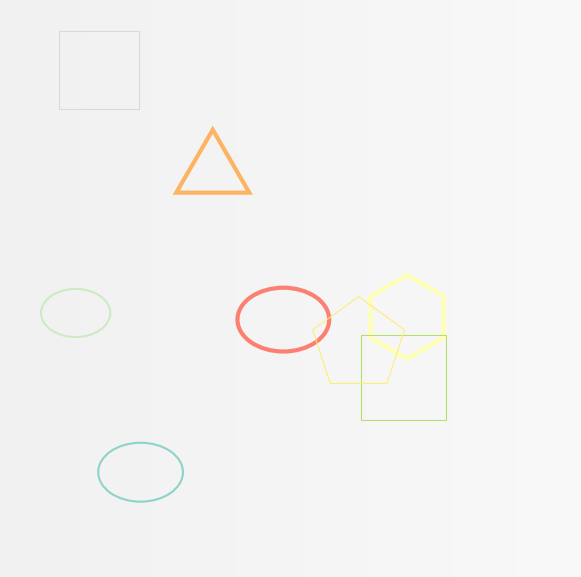[{"shape": "oval", "thickness": 1, "radius": 0.36, "center": [0.242, 0.181]}, {"shape": "hexagon", "thickness": 2, "radius": 0.36, "center": [0.7, 0.45]}, {"shape": "oval", "thickness": 2, "radius": 0.39, "center": [0.487, 0.446]}, {"shape": "triangle", "thickness": 2, "radius": 0.36, "center": [0.366, 0.702]}, {"shape": "square", "thickness": 0.5, "radius": 0.37, "center": [0.694, 0.346]}, {"shape": "square", "thickness": 0.5, "radius": 0.34, "center": [0.17, 0.878]}, {"shape": "oval", "thickness": 1, "radius": 0.3, "center": [0.13, 0.457]}, {"shape": "pentagon", "thickness": 0.5, "radius": 0.42, "center": [0.617, 0.402]}]